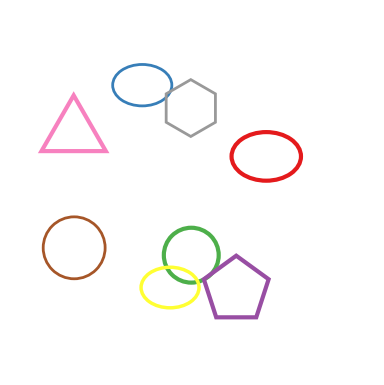[{"shape": "oval", "thickness": 3, "radius": 0.45, "center": [0.692, 0.594]}, {"shape": "oval", "thickness": 2, "radius": 0.38, "center": [0.369, 0.779]}, {"shape": "circle", "thickness": 3, "radius": 0.36, "center": [0.497, 0.337]}, {"shape": "pentagon", "thickness": 3, "radius": 0.44, "center": [0.614, 0.247]}, {"shape": "oval", "thickness": 2.5, "radius": 0.38, "center": [0.442, 0.253]}, {"shape": "circle", "thickness": 2, "radius": 0.4, "center": [0.193, 0.356]}, {"shape": "triangle", "thickness": 3, "radius": 0.48, "center": [0.191, 0.656]}, {"shape": "hexagon", "thickness": 2, "radius": 0.37, "center": [0.496, 0.719]}]